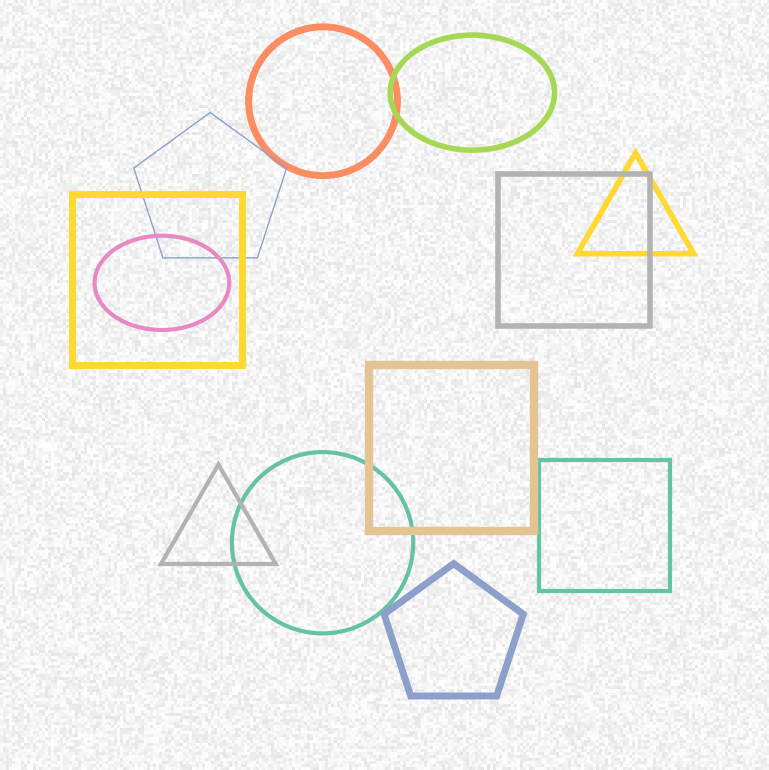[{"shape": "square", "thickness": 1.5, "radius": 0.43, "center": [0.785, 0.317]}, {"shape": "circle", "thickness": 1.5, "radius": 0.59, "center": [0.419, 0.295]}, {"shape": "circle", "thickness": 2.5, "radius": 0.48, "center": [0.42, 0.869]}, {"shape": "pentagon", "thickness": 2.5, "radius": 0.48, "center": [0.589, 0.173]}, {"shape": "pentagon", "thickness": 0.5, "radius": 0.52, "center": [0.273, 0.749]}, {"shape": "oval", "thickness": 1.5, "radius": 0.44, "center": [0.21, 0.633]}, {"shape": "oval", "thickness": 2, "radius": 0.53, "center": [0.613, 0.88]}, {"shape": "triangle", "thickness": 2, "radius": 0.44, "center": [0.825, 0.714]}, {"shape": "square", "thickness": 2.5, "radius": 0.55, "center": [0.204, 0.637]}, {"shape": "square", "thickness": 3, "radius": 0.54, "center": [0.586, 0.418]}, {"shape": "triangle", "thickness": 1.5, "radius": 0.43, "center": [0.284, 0.311]}, {"shape": "square", "thickness": 2, "radius": 0.5, "center": [0.745, 0.675]}]